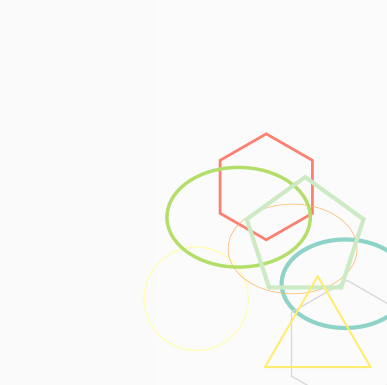[{"shape": "oval", "thickness": 3, "radius": 0.82, "center": [0.891, 0.263]}, {"shape": "circle", "thickness": 1, "radius": 0.67, "center": [0.506, 0.224]}, {"shape": "hexagon", "thickness": 2, "radius": 0.69, "center": [0.687, 0.515]}, {"shape": "oval", "thickness": 0.5, "radius": 0.83, "center": [0.755, 0.353]}, {"shape": "oval", "thickness": 2.5, "radius": 0.92, "center": [0.616, 0.436]}, {"shape": "hexagon", "thickness": 1, "radius": 0.83, "center": [0.896, 0.106]}, {"shape": "pentagon", "thickness": 3, "radius": 0.79, "center": [0.787, 0.382]}, {"shape": "triangle", "thickness": 1.5, "radius": 0.79, "center": [0.82, 0.125]}]